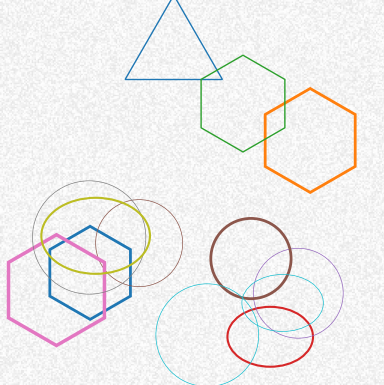[{"shape": "hexagon", "thickness": 2, "radius": 0.6, "center": [0.234, 0.291]}, {"shape": "triangle", "thickness": 1, "radius": 0.73, "center": [0.451, 0.866]}, {"shape": "hexagon", "thickness": 2, "radius": 0.67, "center": [0.806, 0.635]}, {"shape": "hexagon", "thickness": 1, "radius": 0.63, "center": [0.631, 0.731]}, {"shape": "oval", "thickness": 1.5, "radius": 0.56, "center": [0.702, 0.125]}, {"shape": "circle", "thickness": 0.5, "radius": 0.58, "center": [0.775, 0.238]}, {"shape": "circle", "thickness": 2, "radius": 0.52, "center": [0.652, 0.328]}, {"shape": "circle", "thickness": 0.5, "radius": 0.57, "center": [0.361, 0.368]}, {"shape": "hexagon", "thickness": 2.5, "radius": 0.72, "center": [0.147, 0.246]}, {"shape": "circle", "thickness": 0.5, "radius": 0.74, "center": [0.232, 0.383]}, {"shape": "oval", "thickness": 1.5, "radius": 0.71, "center": [0.248, 0.388]}, {"shape": "oval", "thickness": 0.5, "radius": 0.53, "center": [0.734, 0.213]}, {"shape": "circle", "thickness": 0.5, "radius": 0.67, "center": [0.538, 0.129]}]